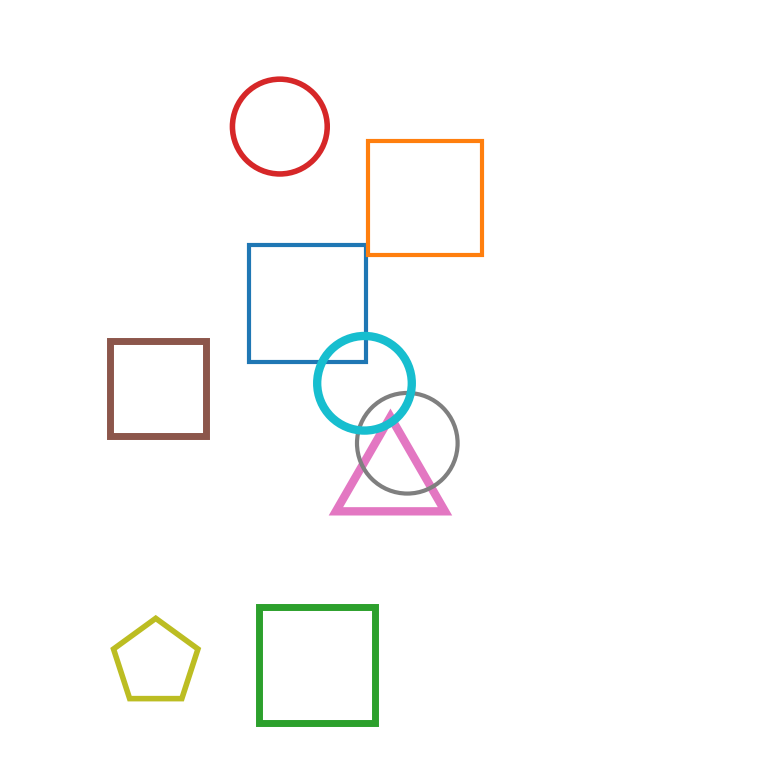[{"shape": "square", "thickness": 1.5, "radius": 0.38, "center": [0.4, 0.606]}, {"shape": "square", "thickness": 1.5, "radius": 0.37, "center": [0.552, 0.743]}, {"shape": "square", "thickness": 2.5, "radius": 0.38, "center": [0.412, 0.136]}, {"shape": "circle", "thickness": 2, "radius": 0.31, "center": [0.363, 0.836]}, {"shape": "square", "thickness": 2.5, "radius": 0.31, "center": [0.205, 0.495]}, {"shape": "triangle", "thickness": 3, "radius": 0.41, "center": [0.507, 0.377]}, {"shape": "circle", "thickness": 1.5, "radius": 0.33, "center": [0.529, 0.424]}, {"shape": "pentagon", "thickness": 2, "radius": 0.29, "center": [0.202, 0.139]}, {"shape": "circle", "thickness": 3, "radius": 0.31, "center": [0.473, 0.502]}]